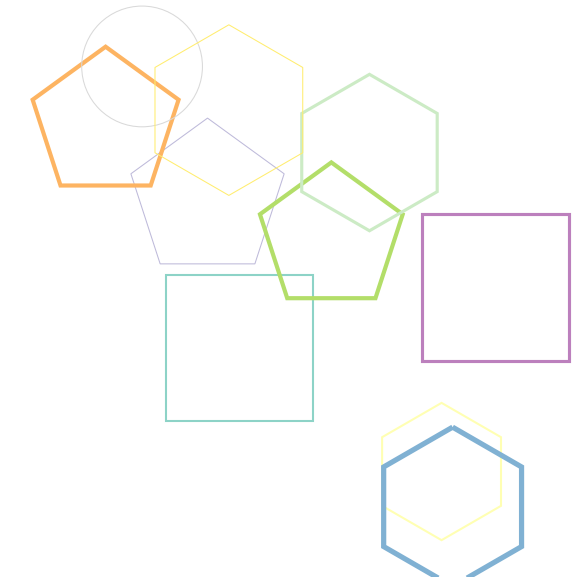[{"shape": "square", "thickness": 1, "radius": 0.63, "center": [0.415, 0.397]}, {"shape": "hexagon", "thickness": 1, "radius": 0.59, "center": [0.765, 0.183]}, {"shape": "pentagon", "thickness": 0.5, "radius": 0.7, "center": [0.359, 0.655]}, {"shape": "hexagon", "thickness": 2.5, "radius": 0.69, "center": [0.784, 0.122]}, {"shape": "pentagon", "thickness": 2, "radius": 0.66, "center": [0.183, 0.785]}, {"shape": "pentagon", "thickness": 2, "radius": 0.65, "center": [0.574, 0.588]}, {"shape": "circle", "thickness": 0.5, "radius": 0.52, "center": [0.246, 0.884]}, {"shape": "square", "thickness": 1.5, "radius": 0.64, "center": [0.858, 0.502]}, {"shape": "hexagon", "thickness": 1.5, "radius": 0.68, "center": [0.64, 0.735]}, {"shape": "hexagon", "thickness": 0.5, "radius": 0.74, "center": [0.396, 0.808]}]